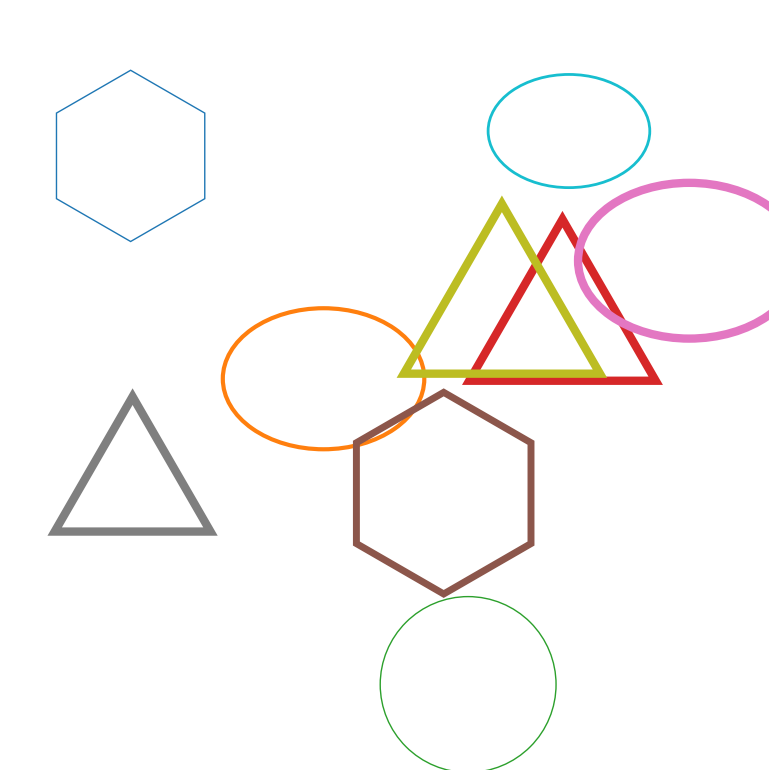[{"shape": "hexagon", "thickness": 0.5, "radius": 0.56, "center": [0.17, 0.798]}, {"shape": "oval", "thickness": 1.5, "radius": 0.65, "center": [0.42, 0.508]}, {"shape": "circle", "thickness": 0.5, "radius": 0.57, "center": [0.608, 0.111]}, {"shape": "triangle", "thickness": 3, "radius": 0.7, "center": [0.73, 0.575]}, {"shape": "hexagon", "thickness": 2.5, "radius": 0.65, "center": [0.576, 0.36]}, {"shape": "oval", "thickness": 3, "radius": 0.72, "center": [0.895, 0.661]}, {"shape": "triangle", "thickness": 3, "radius": 0.58, "center": [0.172, 0.368]}, {"shape": "triangle", "thickness": 3, "radius": 0.74, "center": [0.652, 0.588]}, {"shape": "oval", "thickness": 1, "radius": 0.52, "center": [0.739, 0.83]}]